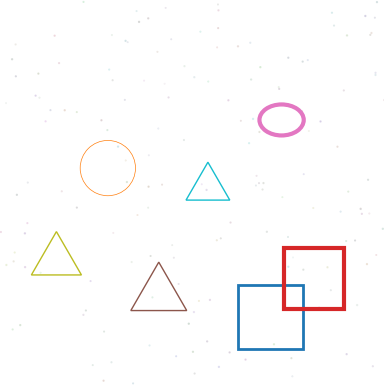[{"shape": "square", "thickness": 2, "radius": 0.42, "center": [0.702, 0.178]}, {"shape": "circle", "thickness": 0.5, "radius": 0.36, "center": [0.28, 0.563]}, {"shape": "square", "thickness": 3, "radius": 0.4, "center": [0.816, 0.278]}, {"shape": "triangle", "thickness": 1, "radius": 0.42, "center": [0.412, 0.235]}, {"shape": "oval", "thickness": 3, "radius": 0.29, "center": [0.731, 0.688]}, {"shape": "triangle", "thickness": 1, "radius": 0.38, "center": [0.147, 0.323]}, {"shape": "triangle", "thickness": 1, "radius": 0.33, "center": [0.54, 0.513]}]